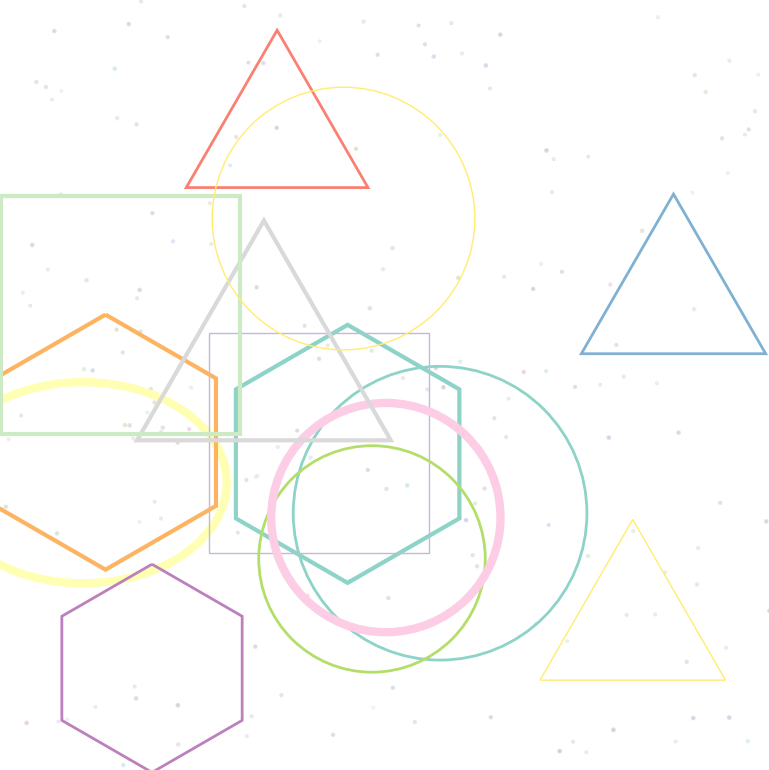[{"shape": "hexagon", "thickness": 1.5, "radius": 0.84, "center": [0.451, 0.411]}, {"shape": "circle", "thickness": 1, "radius": 0.95, "center": [0.572, 0.333]}, {"shape": "oval", "thickness": 3, "radius": 0.93, "center": [0.108, 0.373]}, {"shape": "square", "thickness": 0.5, "radius": 0.71, "center": [0.414, 0.425]}, {"shape": "triangle", "thickness": 1, "radius": 0.68, "center": [0.36, 0.825]}, {"shape": "triangle", "thickness": 1, "radius": 0.69, "center": [0.875, 0.61]}, {"shape": "hexagon", "thickness": 1.5, "radius": 0.83, "center": [0.137, 0.426]}, {"shape": "circle", "thickness": 1, "radius": 0.74, "center": [0.483, 0.274]}, {"shape": "circle", "thickness": 3, "radius": 0.74, "center": [0.501, 0.328]}, {"shape": "triangle", "thickness": 1.5, "radius": 0.95, "center": [0.343, 0.523]}, {"shape": "hexagon", "thickness": 1, "radius": 0.68, "center": [0.197, 0.132]}, {"shape": "square", "thickness": 1.5, "radius": 0.78, "center": [0.157, 0.591]}, {"shape": "circle", "thickness": 0.5, "radius": 0.85, "center": [0.446, 0.716]}, {"shape": "triangle", "thickness": 0.5, "radius": 0.7, "center": [0.822, 0.186]}]